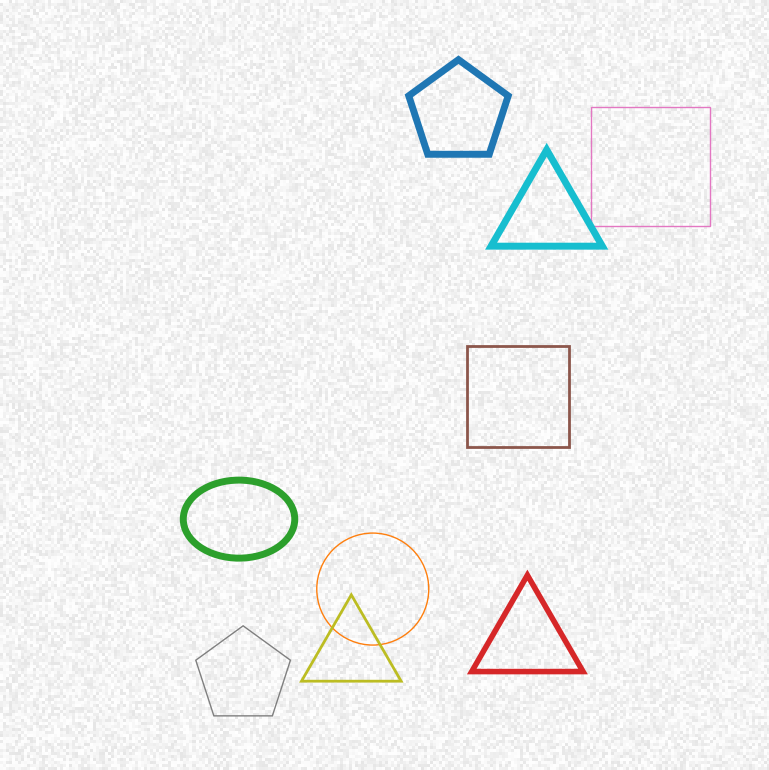[{"shape": "pentagon", "thickness": 2.5, "radius": 0.34, "center": [0.595, 0.855]}, {"shape": "circle", "thickness": 0.5, "radius": 0.36, "center": [0.484, 0.235]}, {"shape": "oval", "thickness": 2.5, "radius": 0.36, "center": [0.31, 0.326]}, {"shape": "triangle", "thickness": 2, "radius": 0.42, "center": [0.685, 0.17]}, {"shape": "square", "thickness": 1, "radius": 0.33, "center": [0.673, 0.485]}, {"shape": "square", "thickness": 0.5, "radius": 0.39, "center": [0.845, 0.784]}, {"shape": "pentagon", "thickness": 0.5, "radius": 0.32, "center": [0.316, 0.123]}, {"shape": "triangle", "thickness": 1, "radius": 0.37, "center": [0.456, 0.153]}, {"shape": "triangle", "thickness": 2.5, "radius": 0.42, "center": [0.71, 0.722]}]